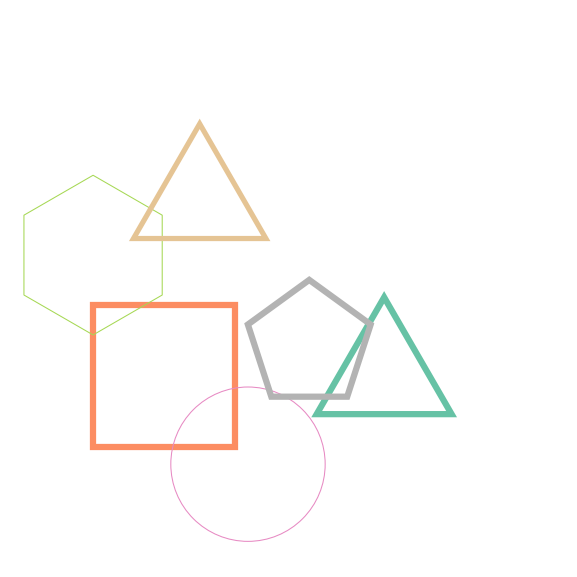[{"shape": "triangle", "thickness": 3, "radius": 0.67, "center": [0.665, 0.349]}, {"shape": "square", "thickness": 3, "radius": 0.62, "center": [0.283, 0.348]}, {"shape": "circle", "thickness": 0.5, "radius": 0.67, "center": [0.429, 0.195]}, {"shape": "hexagon", "thickness": 0.5, "radius": 0.69, "center": [0.161, 0.557]}, {"shape": "triangle", "thickness": 2.5, "radius": 0.66, "center": [0.346, 0.652]}, {"shape": "pentagon", "thickness": 3, "radius": 0.56, "center": [0.536, 0.403]}]